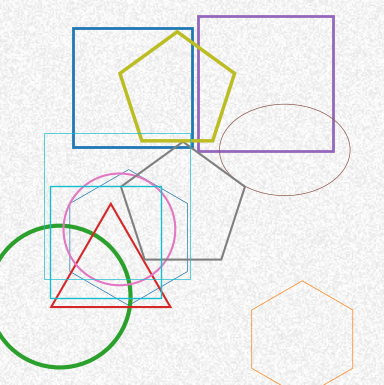[{"shape": "hexagon", "thickness": 0.5, "radius": 0.88, "center": [0.334, 0.383]}, {"shape": "square", "thickness": 2, "radius": 0.77, "center": [0.345, 0.774]}, {"shape": "hexagon", "thickness": 0.5, "radius": 0.76, "center": [0.785, 0.119]}, {"shape": "circle", "thickness": 3, "radius": 0.92, "center": [0.155, 0.23]}, {"shape": "triangle", "thickness": 1.5, "radius": 0.89, "center": [0.288, 0.292]}, {"shape": "square", "thickness": 2, "radius": 0.88, "center": [0.69, 0.784]}, {"shape": "oval", "thickness": 0.5, "radius": 0.85, "center": [0.74, 0.611]}, {"shape": "circle", "thickness": 1.5, "radius": 0.73, "center": [0.31, 0.404]}, {"shape": "pentagon", "thickness": 1.5, "radius": 0.85, "center": [0.475, 0.463]}, {"shape": "pentagon", "thickness": 2.5, "radius": 0.78, "center": [0.46, 0.761]}, {"shape": "square", "thickness": 1, "radius": 0.73, "center": [0.274, 0.371]}, {"shape": "square", "thickness": 0.5, "radius": 0.94, "center": [0.305, 0.465]}]